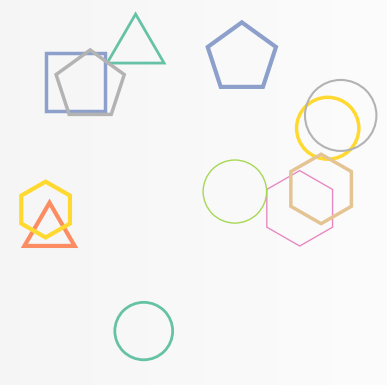[{"shape": "triangle", "thickness": 2, "radius": 0.42, "center": [0.35, 0.879]}, {"shape": "circle", "thickness": 2, "radius": 0.37, "center": [0.371, 0.14]}, {"shape": "triangle", "thickness": 3, "radius": 0.37, "center": [0.128, 0.399]}, {"shape": "square", "thickness": 2.5, "radius": 0.38, "center": [0.195, 0.786]}, {"shape": "pentagon", "thickness": 3, "radius": 0.46, "center": [0.624, 0.849]}, {"shape": "hexagon", "thickness": 1, "radius": 0.49, "center": [0.773, 0.459]}, {"shape": "circle", "thickness": 1, "radius": 0.41, "center": [0.606, 0.502]}, {"shape": "circle", "thickness": 2.5, "radius": 0.4, "center": [0.846, 0.667]}, {"shape": "hexagon", "thickness": 3, "radius": 0.36, "center": [0.118, 0.456]}, {"shape": "hexagon", "thickness": 2.5, "radius": 0.45, "center": [0.829, 0.509]}, {"shape": "circle", "thickness": 1.5, "radius": 0.46, "center": [0.879, 0.7]}, {"shape": "pentagon", "thickness": 2.5, "radius": 0.46, "center": [0.233, 0.778]}]